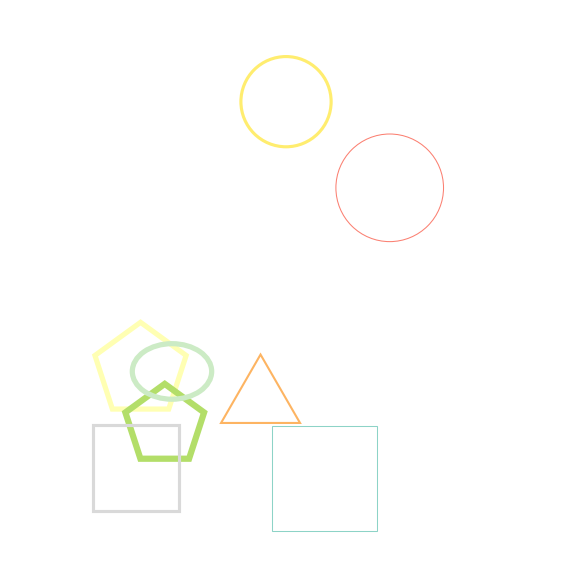[{"shape": "square", "thickness": 0.5, "radius": 0.45, "center": [0.562, 0.171]}, {"shape": "pentagon", "thickness": 2.5, "radius": 0.42, "center": [0.243, 0.358]}, {"shape": "circle", "thickness": 0.5, "radius": 0.47, "center": [0.675, 0.674]}, {"shape": "triangle", "thickness": 1, "radius": 0.39, "center": [0.451, 0.306]}, {"shape": "pentagon", "thickness": 3, "radius": 0.36, "center": [0.285, 0.263]}, {"shape": "square", "thickness": 1.5, "radius": 0.37, "center": [0.236, 0.189]}, {"shape": "oval", "thickness": 2.5, "radius": 0.34, "center": [0.298, 0.356]}, {"shape": "circle", "thickness": 1.5, "radius": 0.39, "center": [0.495, 0.823]}]